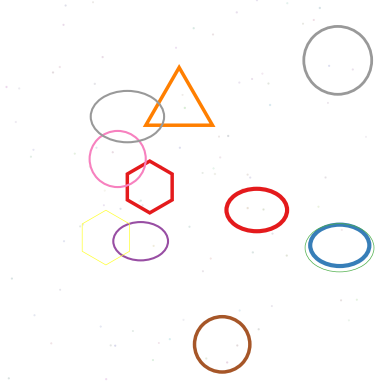[{"shape": "oval", "thickness": 3, "radius": 0.39, "center": [0.667, 0.455]}, {"shape": "hexagon", "thickness": 2.5, "radius": 0.34, "center": [0.389, 0.514]}, {"shape": "oval", "thickness": 3, "radius": 0.38, "center": [0.883, 0.363]}, {"shape": "oval", "thickness": 0.5, "radius": 0.45, "center": [0.882, 0.356]}, {"shape": "oval", "thickness": 1.5, "radius": 0.36, "center": [0.365, 0.373]}, {"shape": "triangle", "thickness": 2.5, "radius": 0.5, "center": [0.465, 0.725]}, {"shape": "hexagon", "thickness": 0.5, "radius": 0.36, "center": [0.275, 0.383]}, {"shape": "circle", "thickness": 2.5, "radius": 0.36, "center": [0.577, 0.106]}, {"shape": "circle", "thickness": 1.5, "radius": 0.36, "center": [0.306, 0.587]}, {"shape": "circle", "thickness": 2, "radius": 0.44, "center": [0.877, 0.843]}, {"shape": "oval", "thickness": 1.5, "radius": 0.48, "center": [0.331, 0.697]}]